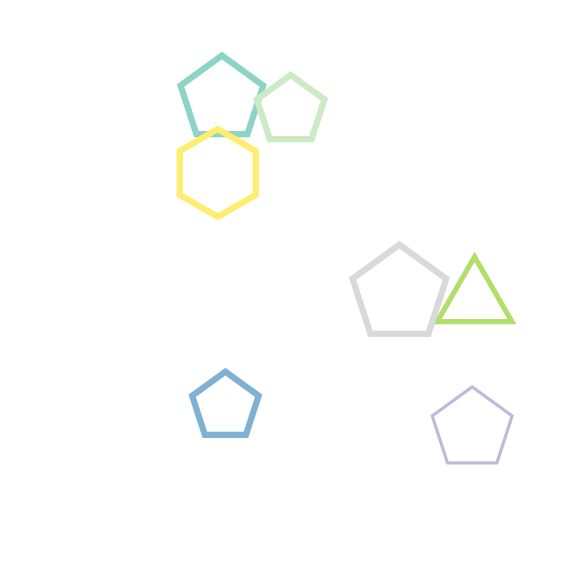[{"shape": "pentagon", "thickness": 3, "radius": 0.38, "center": [0.384, 0.828]}, {"shape": "pentagon", "thickness": 1.5, "radius": 0.36, "center": [0.818, 0.256]}, {"shape": "pentagon", "thickness": 3, "radius": 0.3, "center": [0.39, 0.295]}, {"shape": "triangle", "thickness": 2.5, "radius": 0.37, "center": [0.822, 0.48]}, {"shape": "pentagon", "thickness": 3, "radius": 0.43, "center": [0.692, 0.49]}, {"shape": "pentagon", "thickness": 3, "radius": 0.31, "center": [0.503, 0.808]}, {"shape": "hexagon", "thickness": 3, "radius": 0.38, "center": [0.377, 0.7]}]